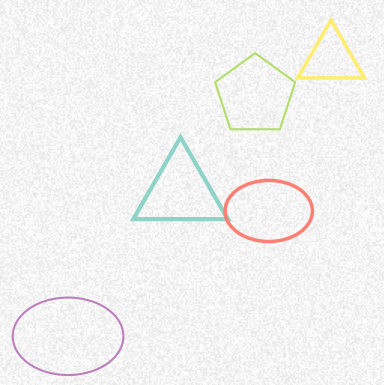[{"shape": "triangle", "thickness": 3, "radius": 0.71, "center": [0.469, 0.502]}, {"shape": "oval", "thickness": 2.5, "radius": 0.57, "center": [0.698, 0.452]}, {"shape": "pentagon", "thickness": 1.5, "radius": 0.55, "center": [0.663, 0.753]}, {"shape": "oval", "thickness": 1.5, "radius": 0.72, "center": [0.177, 0.126]}, {"shape": "triangle", "thickness": 2.5, "radius": 0.5, "center": [0.86, 0.848]}]